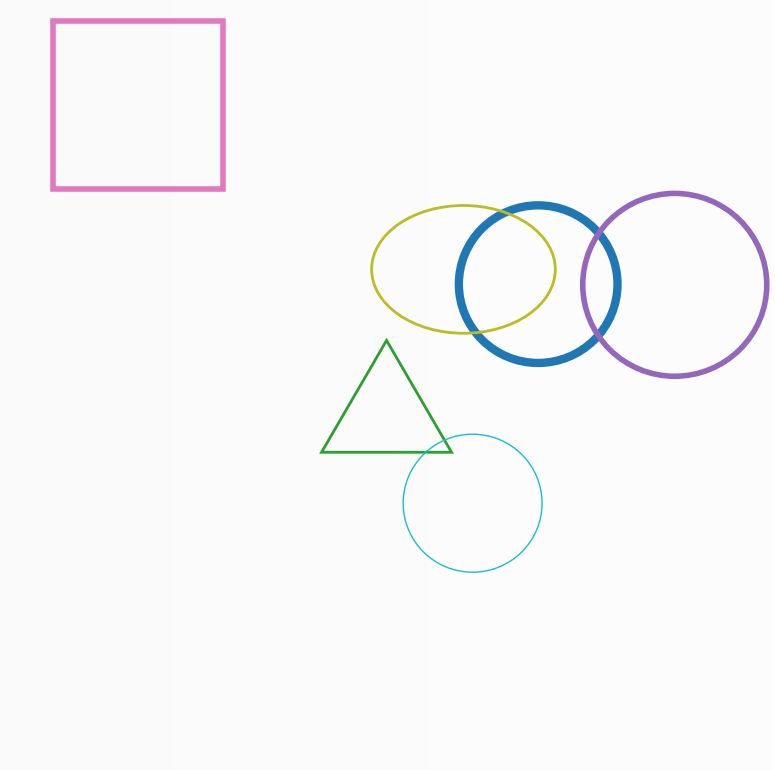[{"shape": "circle", "thickness": 3, "radius": 0.51, "center": [0.694, 0.631]}, {"shape": "triangle", "thickness": 1, "radius": 0.48, "center": [0.499, 0.461]}, {"shape": "circle", "thickness": 2, "radius": 0.59, "center": [0.871, 0.63]}, {"shape": "square", "thickness": 2, "radius": 0.55, "center": [0.178, 0.864]}, {"shape": "oval", "thickness": 1, "radius": 0.59, "center": [0.598, 0.65]}, {"shape": "circle", "thickness": 0.5, "radius": 0.45, "center": [0.61, 0.346]}]